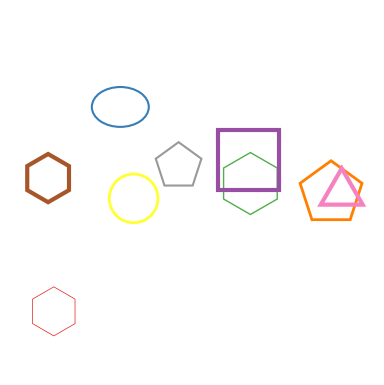[{"shape": "hexagon", "thickness": 0.5, "radius": 0.32, "center": [0.14, 0.191]}, {"shape": "oval", "thickness": 1.5, "radius": 0.37, "center": [0.313, 0.722]}, {"shape": "hexagon", "thickness": 1, "radius": 0.4, "center": [0.65, 0.523]}, {"shape": "square", "thickness": 3, "radius": 0.39, "center": [0.645, 0.585]}, {"shape": "pentagon", "thickness": 2, "radius": 0.42, "center": [0.86, 0.498]}, {"shape": "circle", "thickness": 2, "radius": 0.32, "center": [0.347, 0.485]}, {"shape": "hexagon", "thickness": 3, "radius": 0.31, "center": [0.125, 0.537]}, {"shape": "triangle", "thickness": 3, "radius": 0.31, "center": [0.888, 0.5]}, {"shape": "pentagon", "thickness": 1.5, "radius": 0.31, "center": [0.464, 0.568]}]